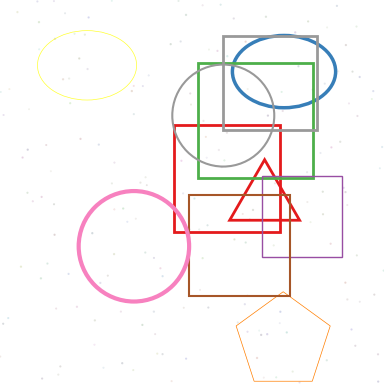[{"shape": "triangle", "thickness": 2, "radius": 0.52, "center": [0.687, 0.48]}, {"shape": "square", "thickness": 2, "radius": 0.69, "center": [0.589, 0.537]}, {"shape": "oval", "thickness": 2.5, "radius": 0.67, "center": [0.738, 0.814]}, {"shape": "square", "thickness": 2, "radius": 0.75, "center": [0.663, 0.686]}, {"shape": "square", "thickness": 1, "radius": 0.52, "center": [0.785, 0.438]}, {"shape": "pentagon", "thickness": 0.5, "radius": 0.64, "center": [0.736, 0.114]}, {"shape": "oval", "thickness": 0.5, "radius": 0.64, "center": [0.226, 0.83]}, {"shape": "square", "thickness": 1.5, "radius": 0.66, "center": [0.622, 0.363]}, {"shape": "circle", "thickness": 3, "radius": 0.72, "center": [0.348, 0.36]}, {"shape": "circle", "thickness": 1.5, "radius": 0.66, "center": [0.58, 0.7]}, {"shape": "square", "thickness": 2, "radius": 0.61, "center": [0.701, 0.785]}]